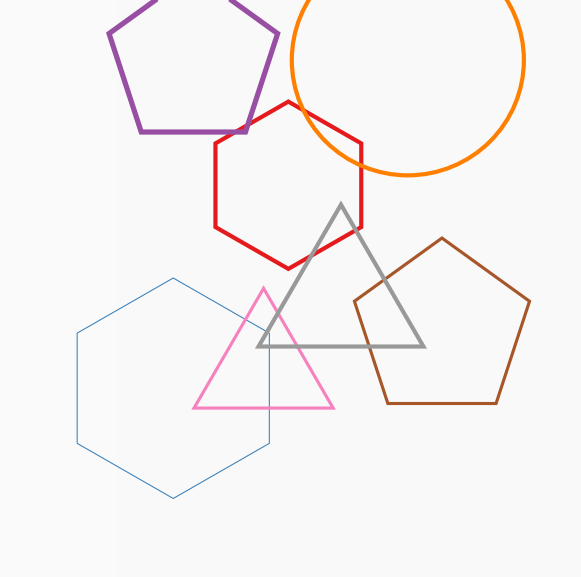[{"shape": "hexagon", "thickness": 2, "radius": 0.72, "center": [0.496, 0.678]}, {"shape": "hexagon", "thickness": 0.5, "radius": 0.95, "center": [0.298, 0.327]}, {"shape": "pentagon", "thickness": 2.5, "radius": 0.76, "center": [0.333, 0.894]}, {"shape": "circle", "thickness": 2, "radius": 1.0, "center": [0.702, 0.895]}, {"shape": "pentagon", "thickness": 1.5, "radius": 0.79, "center": [0.76, 0.429]}, {"shape": "triangle", "thickness": 1.5, "radius": 0.69, "center": [0.453, 0.362]}, {"shape": "triangle", "thickness": 2, "radius": 0.82, "center": [0.587, 0.481]}]